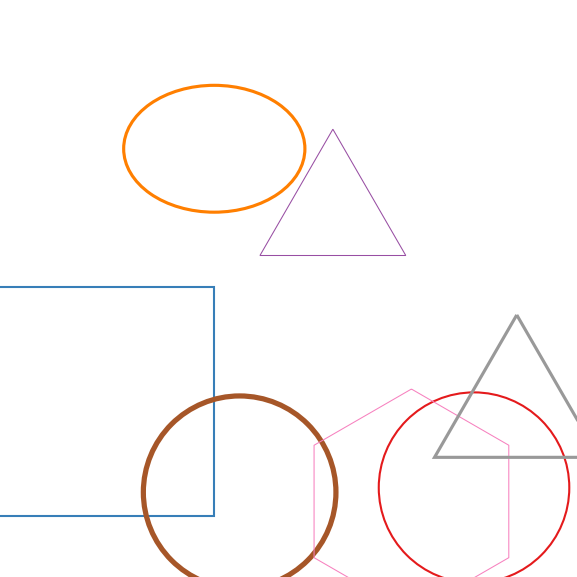[{"shape": "circle", "thickness": 1, "radius": 0.82, "center": [0.821, 0.155]}, {"shape": "square", "thickness": 1, "radius": 0.99, "center": [0.172, 0.304]}, {"shape": "triangle", "thickness": 0.5, "radius": 0.73, "center": [0.576, 0.63]}, {"shape": "oval", "thickness": 1.5, "radius": 0.78, "center": [0.371, 0.742]}, {"shape": "circle", "thickness": 2.5, "radius": 0.83, "center": [0.415, 0.147]}, {"shape": "hexagon", "thickness": 0.5, "radius": 0.97, "center": [0.712, 0.131]}, {"shape": "triangle", "thickness": 1.5, "radius": 0.82, "center": [0.895, 0.289]}]